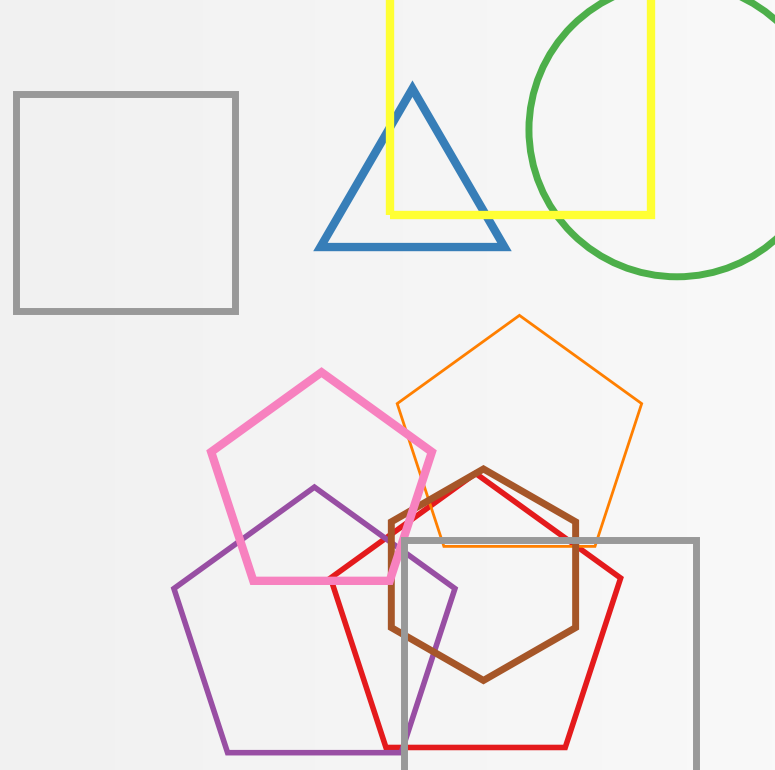[{"shape": "pentagon", "thickness": 2, "radius": 0.98, "center": [0.614, 0.188]}, {"shape": "triangle", "thickness": 3, "radius": 0.69, "center": [0.532, 0.748]}, {"shape": "circle", "thickness": 2.5, "radius": 0.96, "center": [0.874, 0.832]}, {"shape": "pentagon", "thickness": 2, "radius": 0.95, "center": [0.406, 0.177]}, {"shape": "pentagon", "thickness": 1, "radius": 0.83, "center": [0.67, 0.425]}, {"shape": "square", "thickness": 3, "radius": 0.84, "center": [0.672, 0.889]}, {"shape": "hexagon", "thickness": 2.5, "radius": 0.69, "center": [0.624, 0.254]}, {"shape": "pentagon", "thickness": 3, "radius": 0.75, "center": [0.415, 0.367]}, {"shape": "square", "thickness": 2.5, "radius": 0.94, "center": [0.71, 0.111]}, {"shape": "square", "thickness": 2.5, "radius": 0.7, "center": [0.162, 0.737]}]